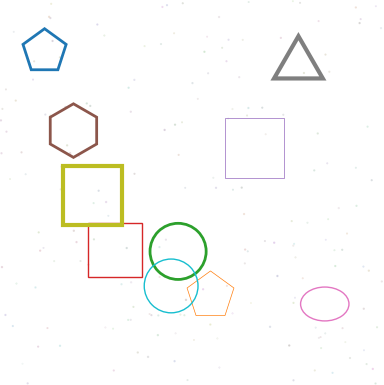[{"shape": "pentagon", "thickness": 2, "radius": 0.29, "center": [0.116, 0.866]}, {"shape": "pentagon", "thickness": 0.5, "radius": 0.32, "center": [0.547, 0.232]}, {"shape": "circle", "thickness": 2, "radius": 0.36, "center": [0.463, 0.347]}, {"shape": "square", "thickness": 1, "radius": 0.35, "center": [0.299, 0.35]}, {"shape": "square", "thickness": 0.5, "radius": 0.39, "center": [0.661, 0.616]}, {"shape": "hexagon", "thickness": 2, "radius": 0.35, "center": [0.191, 0.661]}, {"shape": "oval", "thickness": 1, "radius": 0.31, "center": [0.844, 0.21]}, {"shape": "triangle", "thickness": 3, "radius": 0.37, "center": [0.775, 0.833]}, {"shape": "square", "thickness": 3, "radius": 0.38, "center": [0.24, 0.492]}, {"shape": "circle", "thickness": 1, "radius": 0.35, "center": [0.444, 0.257]}]